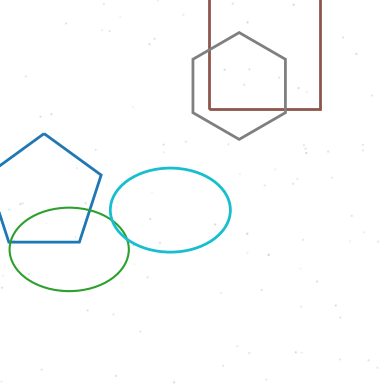[{"shape": "pentagon", "thickness": 2, "radius": 0.78, "center": [0.115, 0.497]}, {"shape": "oval", "thickness": 1.5, "radius": 0.77, "center": [0.18, 0.352]}, {"shape": "square", "thickness": 2, "radius": 0.72, "center": [0.687, 0.861]}, {"shape": "hexagon", "thickness": 2, "radius": 0.69, "center": [0.621, 0.777]}, {"shape": "oval", "thickness": 2, "radius": 0.78, "center": [0.442, 0.454]}]